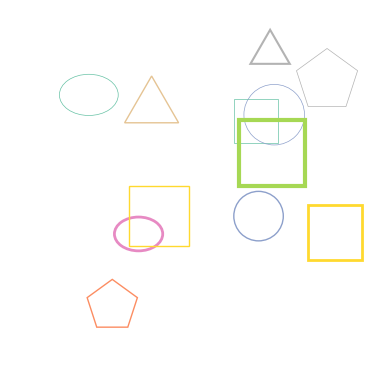[{"shape": "oval", "thickness": 0.5, "radius": 0.38, "center": [0.231, 0.754]}, {"shape": "square", "thickness": 0.5, "radius": 0.29, "center": [0.665, 0.686]}, {"shape": "pentagon", "thickness": 1, "radius": 0.34, "center": [0.292, 0.206]}, {"shape": "circle", "thickness": 0.5, "radius": 0.39, "center": [0.712, 0.702]}, {"shape": "circle", "thickness": 1, "radius": 0.32, "center": [0.672, 0.439]}, {"shape": "oval", "thickness": 2, "radius": 0.31, "center": [0.36, 0.392]}, {"shape": "square", "thickness": 3, "radius": 0.43, "center": [0.707, 0.603]}, {"shape": "square", "thickness": 2, "radius": 0.35, "center": [0.871, 0.396]}, {"shape": "square", "thickness": 1, "radius": 0.39, "center": [0.414, 0.439]}, {"shape": "triangle", "thickness": 1, "radius": 0.4, "center": [0.394, 0.722]}, {"shape": "pentagon", "thickness": 0.5, "radius": 0.42, "center": [0.849, 0.791]}, {"shape": "triangle", "thickness": 1.5, "radius": 0.29, "center": [0.702, 0.864]}]